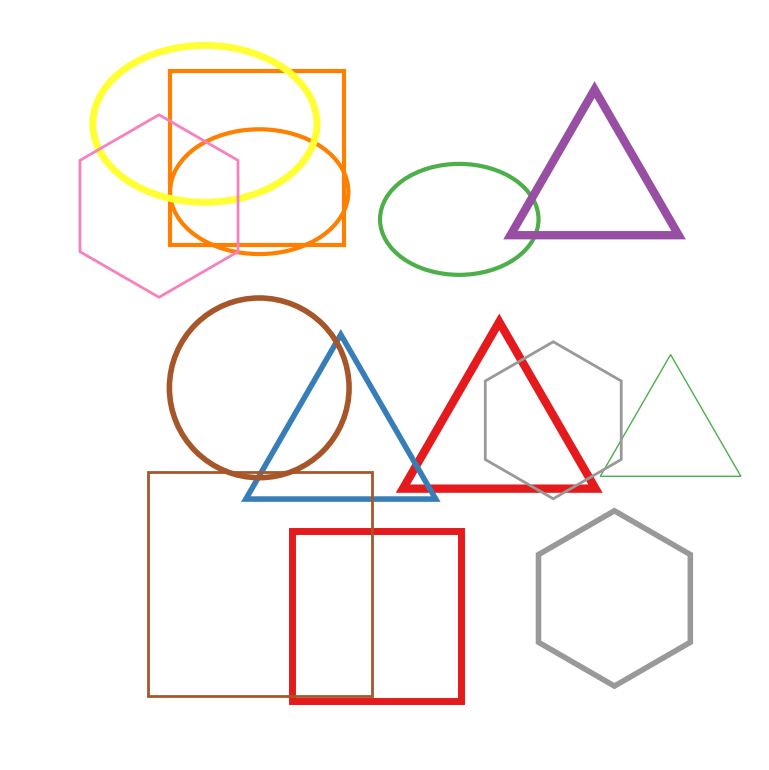[{"shape": "triangle", "thickness": 3, "radius": 0.72, "center": [0.648, 0.438]}, {"shape": "square", "thickness": 2.5, "radius": 0.55, "center": [0.489, 0.2]}, {"shape": "triangle", "thickness": 2, "radius": 0.71, "center": [0.443, 0.423]}, {"shape": "oval", "thickness": 1.5, "radius": 0.51, "center": [0.596, 0.715]}, {"shape": "triangle", "thickness": 0.5, "radius": 0.53, "center": [0.871, 0.434]}, {"shape": "triangle", "thickness": 3, "radius": 0.63, "center": [0.772, 0.758]}, {"shape": "oval", "thickness": 1.5, "radius": 0.58, "center": [0.337, 0.751]}, {"shape": "square", "thickness": 1.5, "radius": 0.56, "center": [0.334, 0.795]}, {"shape": "oval", "thickness": 2.5, "radius": 0.73, "center": [0.266, 0.839]}, {"shape": "circle", "thickness": 2, "radius": 0.58, "center": [0.337, 0.496]}, {"shape": "square", "thickness": 1, "radius": 0.73, "center": [0.338, 0.242]}, {"shape": "hexagon", "thickness": 1, "radius": 0.59, "center": [0.206, 0.732]}, {"shape": "hexagon", "thickness": 1, "radius": 0.51, "center": [0.719, 0.454]}, {"shape": "hexagon", "thickness": 2, "radius": 0.57, "center": [0.798, 0.223]}]